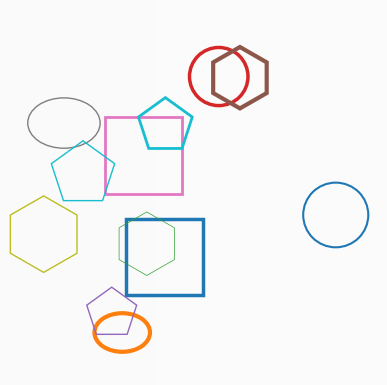[{"shape": "circle", "thickness": 1.5, "radius": 0.42, "center": [0.866, 0.442]}, {"shape": "square", "thickness": 2.5, "radius": 0.49, "center": [0.424, 0.331]}, {"shape": "oval", "thickness": 3, "radius": 0.36, "center": [0.315, 0.136]}, {"shape": "hexagon", "thickness": 0.5, "radius": 0.41, "center": [0.379, 0.367]}, {"shape": "circle", "thickness": 2.5, "radius": 0.38, "center": [0.564, 0.801]}, {"shape": "pentagon", "thickness": 1, "radius": 0.34, "center": [0.288, 0.186]}, {"shape": "hexagon", "thickness": 3, "radius": 0.4, "center": [0.619, 0.798]}, {"shape": "square", "thickness": 2, "radius": 0.5, "center": [0.37, 0.596]}, {"shape": "oval", "thickness": 1, "radius": 0.47, "center": [0.165, 0.68]}, {"shape": "hexagon", "thickness": 1, "radius": 0.5, "center": [0.113, 0.392]}, {"shape": "pentagon", "thickness": 1, "radius": 0.43, "center": [0.214, 0.548]}, {"shape": "pentagon", "thickness": 2, "radius": 0.37, "center": [0.427, 0.673]}]